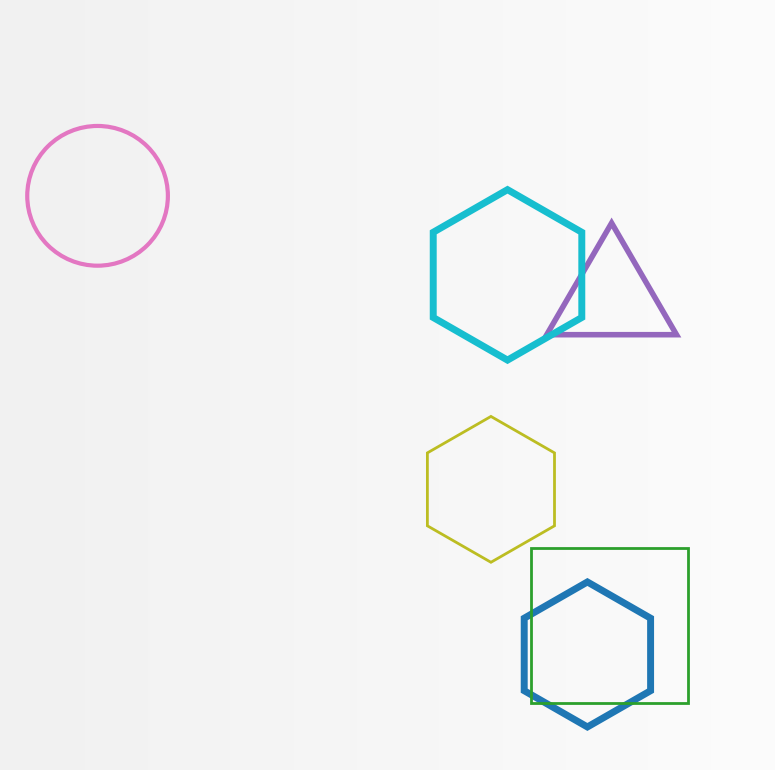[{"shape": "hexagon", "thickness": 2.5, "radius": 0.47, "center": [0.758, 0.15]}, {"shape": "square", "thickness": 1, "radius": 0.5, "center": [0.786, 0.187]}, {"shape": "triangle", "thickness": 2, "radius": 0.48, "center": [0.789, 0.614]}, {"shape": "circle", "thickness": 1.5, "radius": 0.45, "center": [0.126, 0.746]}, {"shape": "hexagon", "thickness": 1, "radius": 0.47, "center": [0.633, 0.364]}, {"shape": "hexagon", "thickness": 2.5, "radius": 0.55, "center": [0.655, 0.643]}]